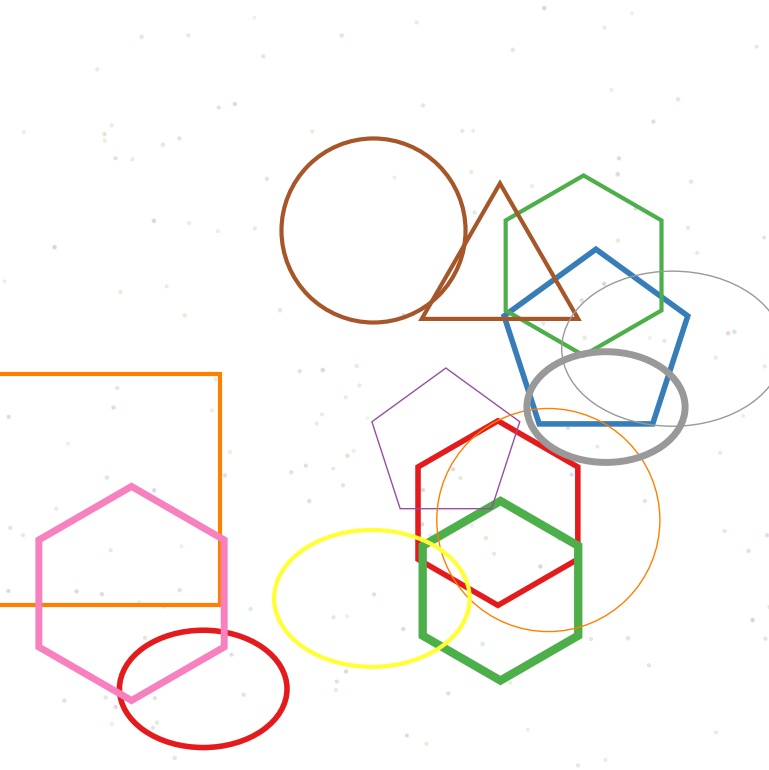[{"shape": "hexagon", "thickness": 2, "radius": 0.6, "center": [0.647, 0.334]}, {"shape": "oval", "thickness": 2, "radius": 0.54, "center": [0.264, 0.105]}, {"shape": "pentagon", "thickness": 2, "radius": 0.63, "center": [0.774, 0.551]}, {"shape": "hexagon", "thickness": 3, "radius": 0.58, "center": [0.65, 0.233]}, {"shape": "hexagon", "thickness": 1.5, "radius": 0.58, "center": [0.758, 0.655]}, {"shape": "pentagon", "thickness": 0.5, "radius": 0.5, "center": [0.579, 0.421]}, {"shape": "circle", "thickness": 0.5, "radius": 0.72, "center": [0.712, 0.325]}, {"shape": "square", "thickness": 1.5, "radius": 0.75, "center": [0.136, 0.364]}, {"shape": "oval", "thickness": 1.5, "radius": 0.63, "center": [0.483, 0.223]}, {"shape": "triangle", "thickness": 1.5, "radius": 0.59, "center": [0.649, 0.645]}, {"shape": "circle", "thickness": 1.5, "radius": 0.6, "center": [0.485, 0.701]}, {"shape": "hexagon", "thickness": 2.5, "radius": 0.69, "center": [0.171, 0.229]}, {"shape": "oval", "thickness": 0.5, "radius": 0.72, "center": [0.873, 0.547]}, {"shape": "oval", "thickness": 2.5, "radius": 0.51, "center": [0.787, 0.471]}]